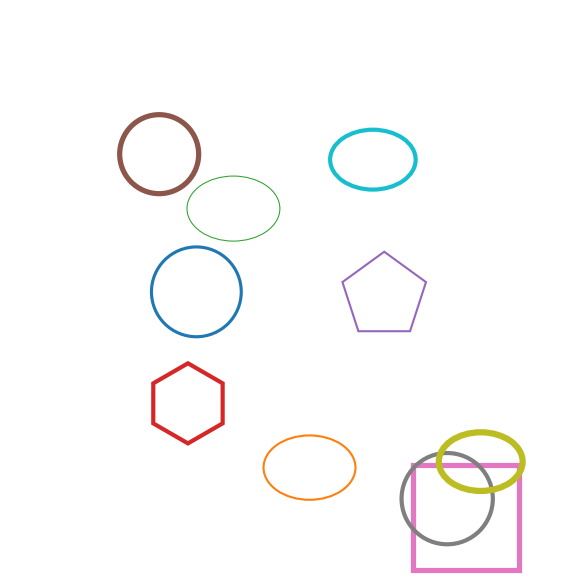[{"shape": "circle", "thickness": 1.5, "radius": 0.39, "center": [0.34, 0.494]}, {"shape": "oval", "thickness": 1, "radius": 0.4, "center": [0.536, 0.189]}, {"shape": "oval", "thickness": 0.5, "radius": 0.4, "center": [0.404, 0.638]}, {"shape": "hexagon", "thickness": 2, "radius": 0.35, "center": [0.325, 0.301]}, {"shape": "pentagon", "thickness": 1, "radius": 0.38, "center": [0.665, 0.487]}, {"shape": "circle", "thickness": 2.5, "radius": 0.34, "center": [0.276, 0.732]}, {"shape": "square", "thickness": 2.5, "radius": 0.46, "center": [0.807, 0.104]}, {"shape": "circle", "thickness": 2, "radius": 0.4, "center": [0.774, 0.136]}, {"shape": "oval", "thickness": 3, "radius": 0.36, "center": [0.832, 0.2]}, {"shape": "oval", "thickness": 2, "radius": 0.37, "center": [0.646, 0.723]}]